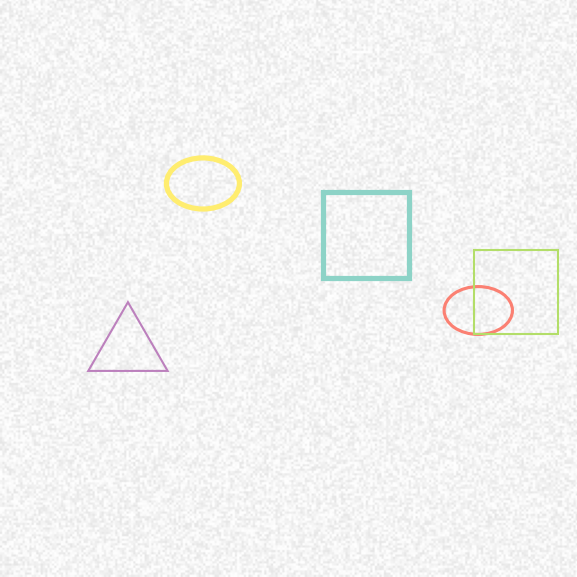[{"shape": "square", "thickness": 2.5, "radius": 0.37, "center": [0.634, 0.592]}, {"shape": "oval", "thickness": 1.5, "radius": 0.3, "center": [0.828, 0.461]}, {"shape": "square", "thickness": 1, "radius": 0.36, "center": [0.894, 0.494]}, {"shape": "triangle", "thickness": 1, "radius": 0.4, "center": [0.222, 0.397]}, {"shape": "oval", "thickness": 2.5, "radius": 0.32, "center": [0.351, 0.681]}]